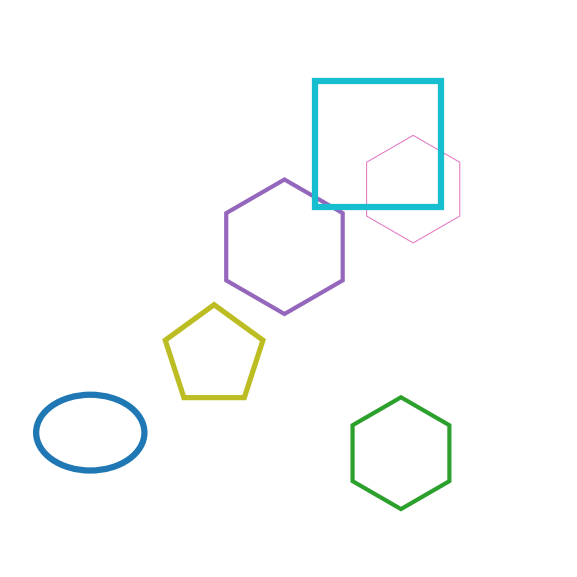[{"shape": "oval", "thickness": 3, "radius": 0.47, "center": [0.156, 0.25]}, {"shape": "hexagon", "thickness": 2, "radius": 0.48, "center": [0.694, 0.214]}, {"shape": "hexagon", "thickness": 2, "radius": 0.58, "center": [0.493, 0.572]}, {"shape": "hexagon", "thickness": 0.5, "radius": 0.47, "center": [0.715, 0.672]}, {"shape": "pentagon", "thickness": 2.5, "radius": 0.44, "center": [0.371, 0.383]}, {"shape": "square", "thickness": 3, "radius": 0.55, "center": [0.654, 0.75]}]